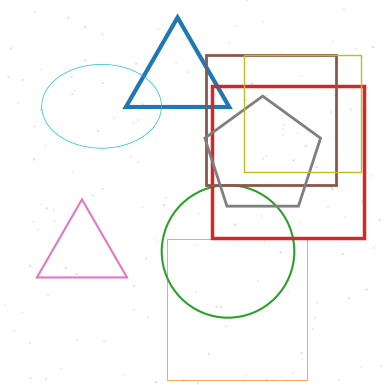[{"shape": "triangle", "thickness": 3, "radius": 0.78, "center": [0.461, 0.8]}, {"shape": "square", "thickness": 0.5, "radius": 0.91, "center": [0.615, 0.196]}, {"shape": "circle", "thickness": 1.5, "radius": 0.86, "center": [0.592, 0.347]}, {"shape": "square", "thickness": 2.5, "radius": 0.98, "center": [0.748, 0.579]}, {"shape": "square", "thickness": 2, "radius": 0.84, "center": [0.704, 0.688]}, {"shape": "triangle", "thickness": 1.5, "radius": 0.68, "center": [0.213, 0.347]}, {"shape": "pentagon", "thickness": 2, "radius": 0.79, "center": [0.682, 0.592]}, {"shape": "square", "thickness": 1, "radius": 0.76, "center": [0.785, 0.705]}, {"shape": "oval", "thickness": 0.5, "radius": 0.78, "center": [0.264, 0.724]}]